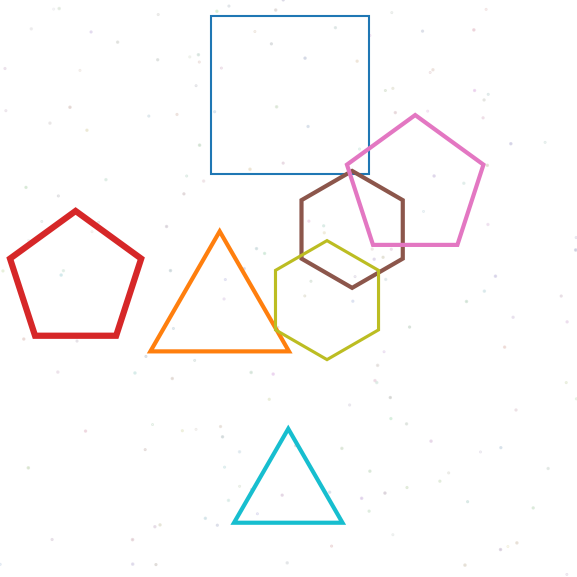[{"shape": "square", "thickness": 1, "radius": 0.69, "center": [0.503, 0.834]}, {"shape": "triangle", "thickness": 2, "radius": 0.69, "center": [0.38, 0.46]}, {"shape": "pentagon", "thickness": 3, "radius": 0.6, "center": [0.131, 0.514]}, {"shape": "hexagon", "thickness": 2, "radius": 0.51, "center": [0.61, 0.602]}, {"shape": "pentagon", "thickness": 2, "radius": 0.62, "center": [0.719, 0.676]}, {"shape": "hexagon", "thickness": 1.5, "radius": 0.52, "center": [0.566, 0.479]}, {"shape": "triangle", "thickness": 2, "radius": 0.54, "center": [0.499, 0.148]}]